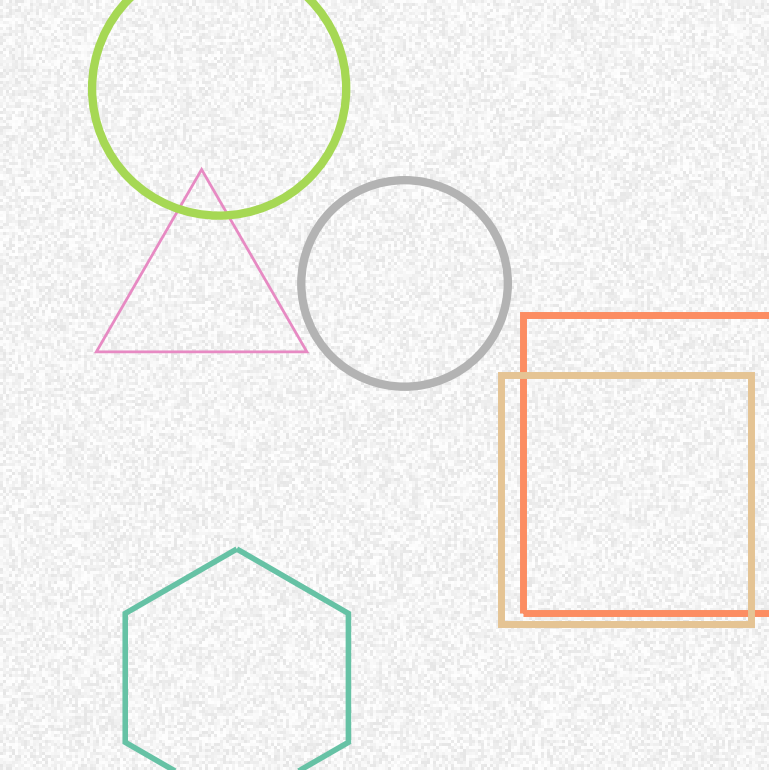[{"shape": "hexagon", "thickness": 2, "radius": 0.84, "center": [0.308, 0.12]}, {"shape": "square", "thickness": 2.5, "radius": 0.97, "center": [0.874, 0.398]}, {"shape": "triangle", "thickness": 1, "radius": 0.79, "center": [0.262, 0.622]}, {"shape": "circle", "thickness": 3, "radius": 0.83, "center": [0.285, 0.885]}, {"shape": "square", "thickness": 2.5, "radius": 0.81, "center": [0.813, 0.351]}, {"shape": "circle", "thickness": 3, "radius": 0.67, "center": [0.525, 0.632]}]